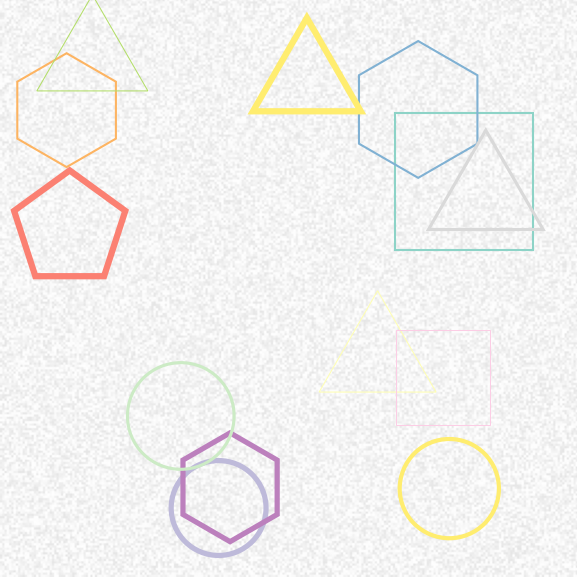[{"shape": "square", "thickness": 1, "radius": 0.59, "center": [0.803, 0.684]}, {"shape": "triangle", "thickness": 0.5, "radius": 0.58, "center": [0.654, 0.379]}, {"shape": "circle", "thickness": 2.5, "radius": 0.41, "center": [0.379, 0.119]}, {"shape": "pentagon", "thickness": 3, "radius": 0.51, "center": [0.121, 0.603]}, {"shape": "hexagon", "thickness": 1, "radius": 0.59, "center": [0.724, 0.81]}, {"shape": "hexagon", "thickness": 1, "radius": 0.49, "center": [0.115, 0.808]}, {"shape": "triangle", "thickness": 0.5, "radius": 0.56, "center": [0.16, 0.897]}, {"shape": "square", "thickness": 0.5, "radius": 0.41, "center": [0.767, 0.346]}, {"shape": "triangle", "thickness": 1.5, "radius": 0.57, "center": [0.841, 0.659]}, {"shape": "hexagon", "thickness": 2.5, "radius": 0.47, "center": [0.398, 0.155]}, {"shape": "circle", "thickness": 1.5, "radius": 0.46, "center": [0.313, 0.279]}, {"shape": "circle", "thickness": 2, "radius": 0.43, "center": [0.778, 0.153]}, {"shape": "triangle", "thickness": 3, "radius": 0.54, "center": [0.531, 0.86]}]